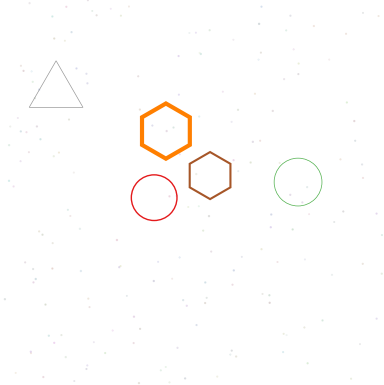[{"shape": "circle", "thickness": 1, "radius": 0.3, "center": [0.4, 0.487]}, {"shape": "circle", "thickness": 0.5, "radius": 0.31, "center": [0.774, 0.527]}, {"shape": "hexagon", "thickness": 3, "radius": 0.36, "center": [0.431, 0.66]}, {"shape": "hexagon", "thickness": 1.5, "radius": 0.31, "center": [0.546, 0.544]}, {"shape": "triangle", "thickness": 0.5, "radius": 0.4, "center": [0.146, 0.761]}]